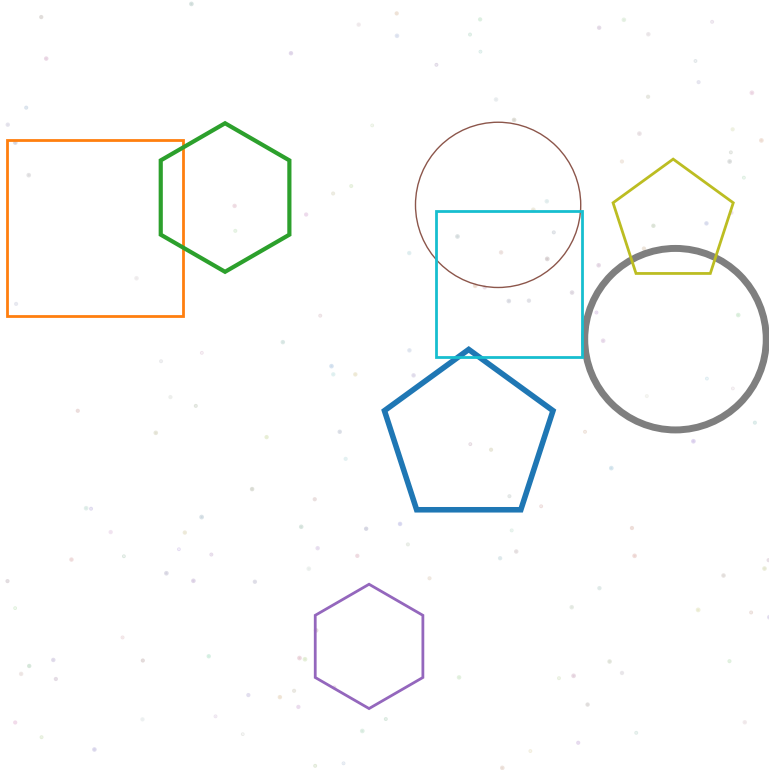[{"shape": "pentagon", "thickness": 2, "radius": 0.58, "center": [0.609, 0.431]}, {"shape": "square", "thickness": 1, "radius": 0.57, "center": [0.123, 0.704]}, {"shape": "hexagon", "thickness": 1.5, "radius": 0.48, "center": [0.292, 0.743]}, {"shape": "hexagon", "thickness": 1, "radius": 0.4, "center": [0.479, 0.161]}, {"shape": "circle", "thickness": 0.5, "radius": 0.54, "center": [0.647, 0.734]}, {"shape": "circle", "thickness": 2.5, "radius": 0.59, "center": [0.877, 0.56]}, {"shape": "pentagon", "thickness": 1, "radius": 0.41, "center": [0.874, 0.711]}, {"shape": "square", "thickness": 1, "radius": 0.48, "center": [0.661, 0.631]}]